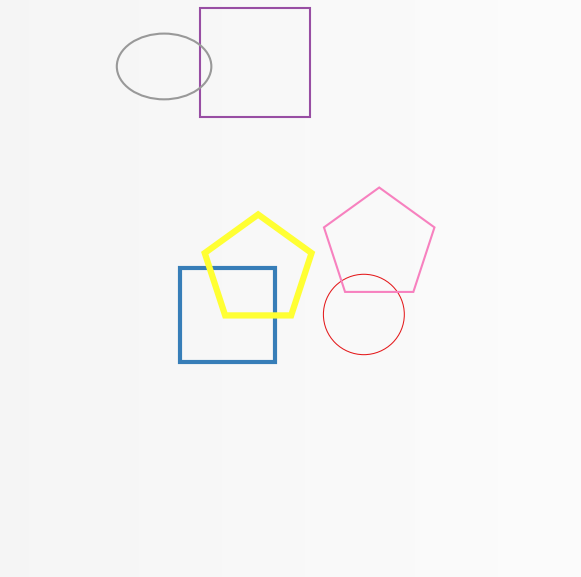[{"shape": "circle", "thickness": 0.5, "radius": 0.35, "center": [0.626, 0.455]}, {"shape": "square", "thickness": 2, "radius": 0.41, "center": [0.391, 0.454]}, {"shape": "square", "thickness": 1, "radius": 0.47, "center": [0.439, 0.891]}, {"shape": "pentagon", "thickness": 3, "radius": 0.48, "center": [0.444, 0.531]}, {"shape": "pentagon", "thickness": 1, "radius": 0.5, "center": [0.652, 0.574]}, {"shape": "oval", "thickness": 1, "radius": 0.41, "center": [0.282, 0.884]}]